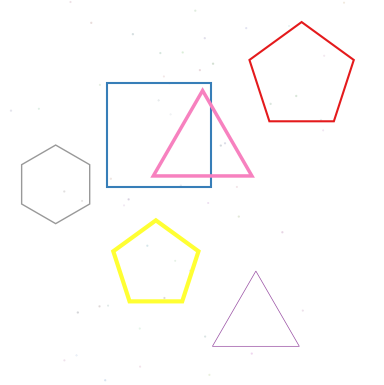[{"shape": "pentagon", "thickness": 1.5, "radius": 0.71, "center": [0.783, 0.8]}, {"shape": "square", "thickness": 1.5, "radius": 0.68, "center": [0.412, 0.65]}, {"shape": "triangle", "thickness": 0.5, "radius": 0.65, "center": [0.665, 0.166]}, {"shape": "pentagon", "thickness": 3, "radius": 0.58, "center": [0.405, 0.311]}, {"shape": "triangle", "thickness": 2.5, "radius": 0.74, "center": [0.526, 0.617]}, {"shape": "hexagon", "thickness": 1, "radius": 0.51, "center": [0.145, 0.521]}]